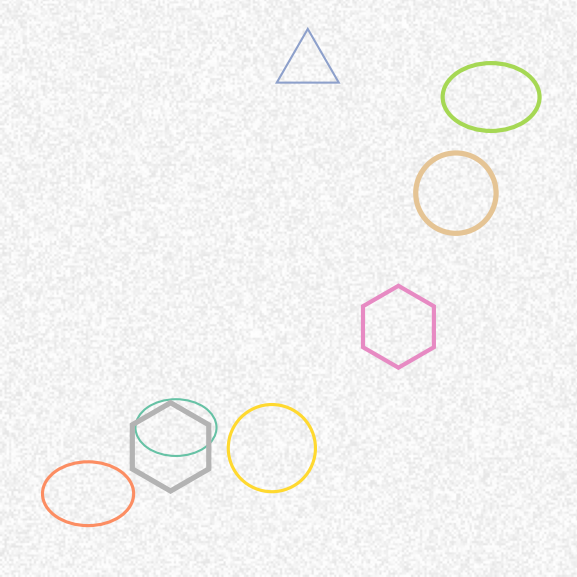[{"shape": "oval", "thickness": 1, "radius": 0.35, "center": [0.305, 0.259]}, {"shape": "oval", "thickness": 1.5, "radius": 0.39, "center": [0.153, 0.144]}, {"shape": "triangle", "thickness": 1, "radius": 0.31, "center": [0.533, 0.887]}, {"shape": "hexagon", "thickness": 2, "radius": 0.35, "center": [0.69, 0.433]}, {"shape": "oval", "thickness": 2, "radius": 0.42, "center": [0.85, 0.831]}, {"shape": "circle", "thickness": 1.5, "radius": 0.38, "center": [0.471, 0.223]}, {"shape": "circle", "thickness": 2.5, "radius": 0.35, "center": [0.789, 0.665]}, {"shape": "hexagon", "thickness": 2.5, "radius": 0.38, "center": [0.295, 0.225]}]